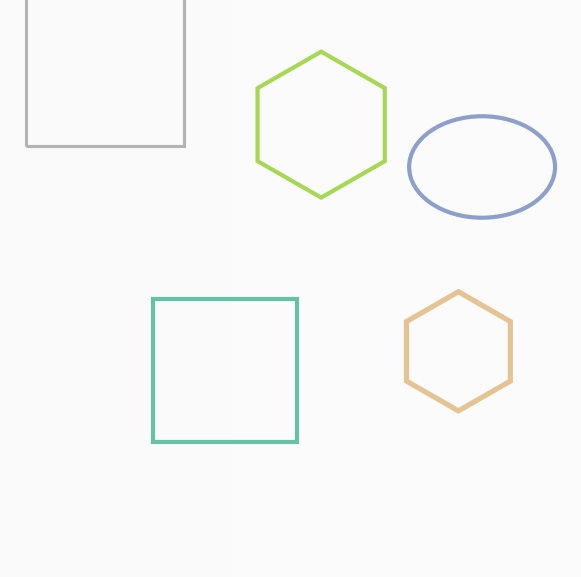[{"shape": "square", "thickness": 2, "radius": 0.62, "center": [0.387, 0.358]}, {"shape": "oval", "thickness": 2, "radius": 0.63, "center": [0.829, 0.71]}, {"shape": "hexagon", "thickness": 2, "radius": 0.63, "center": [0.553, 0.783]}, {"shape": "hexagon", "thickness": 2.5, "radius": 0.52, "center": [0.789, 0.391]}, {"shape": "square", "thickness": 1.5, "radius": 0.68, "center": [0.18, 0.882]}]